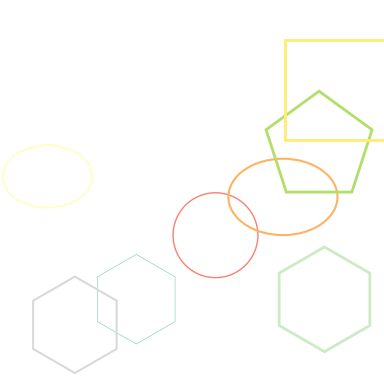[{"shape": "hexagon", "thickness": 0.5, "radius": 0.58, "center": [0.354, 0.223]}, {"shape": "oval", "thickness": 1, "radius": 0.58, "center": [0.123, 0.542]}, {"shape": "circle", "thickness": 1, "radius": 0.55, "center": [0.56, 0.389]}, {"shape": "oval", "thickness": 1.5, "radius": 0.71, "center": [0.735, 0.489]}, {"shape": "pentagon", "thickness": 2, "radius": 0.72, "center": [0.829, 0.618]}, {"shape": "hexagon", "thickness": 1.5, "radius": 0.63, "center": [0.195, 0.156]}, {"shape": "hexagon", "thickness": 2, "radius": 0.68, "center": [0.843, 0.223]}, {"shape": "square", "thickness": 2, "radius": 0.65, "center": [0.869, 0.765]}]